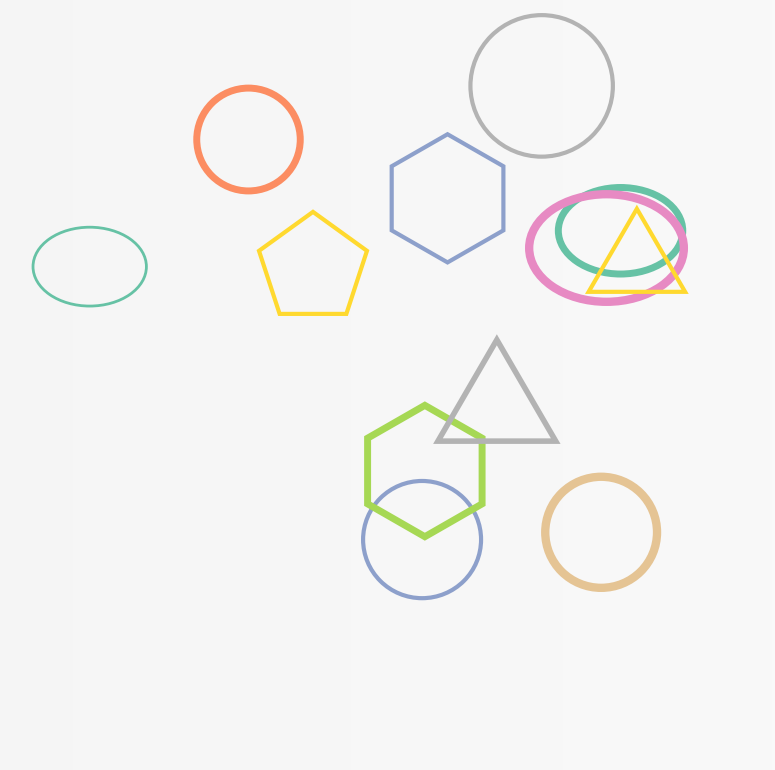[{"shape": "oval", "thickness": 1, "radius": 0.37, "center": [0.116, 0.654]}, {"shape": "oval", "thickness": 2.5, "radius": 0.4, "center": [0.801, 0.7]}, {"shape": "circle", "thickness": 2.5, "radius": 0.33, "center": [0.321, 0.819]}, {"shape": "circle", "thickness": 1.5, "radius": 0.38, "center": [0.545, 0.299]}, {"shape": "hexagon", "thickness": 1.5, "radius": 0.42, "center": [0.577, 0.742]}, {"shape": "oval", "thickness": 3, "radius": 0.5, "center": [0.783, 0.678]}, {"shape": "hexagon", "thickness": 2.5, "radius": 0.43, "center": [0.548, 0.388]}, {"shape": "triangle", "thickness": 1.5, "radius": 0.36, "center": [0.822, 0.657]}, {"shape": "pentagon", "thickness": 1.5, "radius": 0.37, "center": [0.404, 0.652]}, {"shape": "circle", "thickness": 3, "radius": 0.36, "center": [0.776, 0.309]}, {"shape": "circle", "thickness": 1.5, "radius": 0.46, "center": [0.699, 0.888]}, {"shape": "triangle", "thickness": 2, "radius": 0.44, "center": [0.641, 0.471]}]